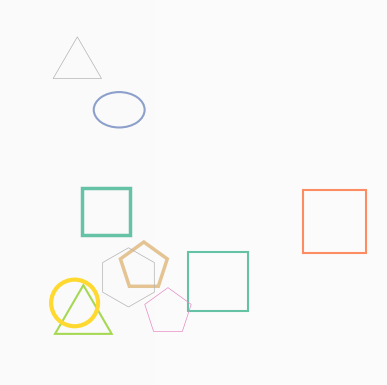[{"shape": "square", "thickness": 2.5, "radius": 0.31, "center": [0.274, 0.451]}, {"shape": "square", "thickness": 1.5, "radius": 0.39, "center": [0.562, 0.269]}, {"shape": "square", "thickness": 1.5, "radius": 0.41, "center": [0.864, 0.425]}, {"shape": "oval", "thickness": 1.5, "radius": 0.33, "center": [0.308, 0.715]}, {"shape": "pentagon", "thickness": 0.5, "radius": 0.32, "center": [0.433, 0.19]}, {"shape": "triangle", "thickness": 1.5, "radius": 0.42, "center": [0.215, 0.175]}, {"shape": "circle", "thickness": 3, "radius": 0.3, "center": [0.192, 0.213]}, {"shape": "pentagon", "thickness": 2.5, "radius": 0.32, "center": [0.371, 0.308]}, {"shape": "hexagon", "thickness": 0.5, "radius": 0.38, "center": [0.332, 0.28]}, {"shape": "triangle", "thickness": 0.5, "radius": 0.36, "center": [0.2, 0.832]}]